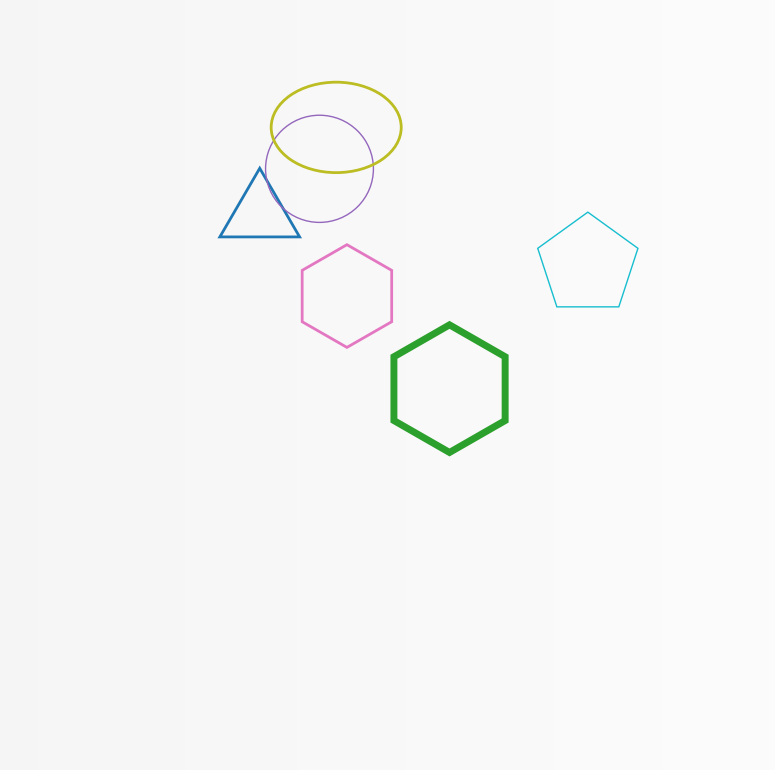[{"shape": "triangle", "thickness": 1, "radius": 0.3, "center": [0.335, 0.722]}, {"shape": "hexagon", "thickness": 2.5, "radius": 0.41, "center": [0.58, 0.495]}, {"shape": "circle", "thickness": 0.5, "radius": 0.35, "center": [0.412, 0.781]}, {"shape": "hexagon", "thickness": 1, "radius": 0.33, "center": [0.448, 0.616]}, {"shape": "oval", "thickness": 1, "radius": 0.42, "center": [0.434, 0.835]}, {"shape": "pentagon", "thickness": 0.5, "radius": 0.34, "center": [0.758, 0.656]}]